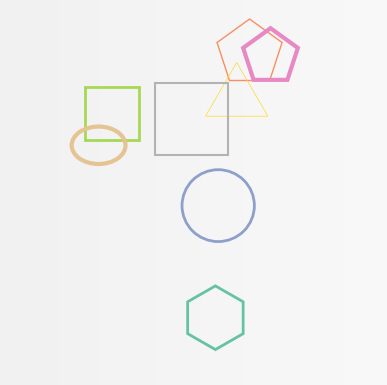[{"shape": "hexagon", "thickness": 2, "radius": 0.41, "center": [0.556, 0.175]}, {"shape": "pentagon", "thickness": 1, "radius": 0.44, "center": [0.644, 0.862]}, {"shape": "circle", "thickness": 2, "radius": 0.47, "center": [0.563, 0.466]}, {"shape": "pentagon", "thickness": 3, "radius": 0.37, "center": [0.698, 0.853]}, {"shape": "square", "thickness": 2, "radius": 0.35, "center": [0.288, 0.705]}, {"shape": "triangle", "thickness": 0.5, "radius": 0.46, "center": [0.611, 0.745]}, {"shape": "oval", "thickness": 3, "radius": 0.35, "center": [0.254, 0.623]}, {"shape": "square", "thickness": 1.5, "radius": 0.47, "center": [0.494, 0.691]}]